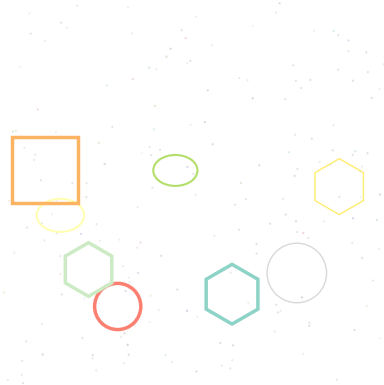[{"shape": "hexagon", "thickness": 2.5, "radius": 0.39, "center": [0.603, 0.236]}, {"shape": "oval", "thickness": 1.5, "radius": 0.31, "center": [0.157, 0.441]}, {"shape": "circle", "thickness": 2.5, "radius": 0.3, "center": [0.306, 0.204]}, {"shape": "square", "thickness": 2.5, "radius": 0.43, "center": [0.118, 0.558]}, {"shape": "oval", "thickness": 1.5, "radius": 0.29, "center": [0.455, 0.557]}, {"shape": "circle", "thickness": 1, "radius": 0.39, "center": [0.771, 0.291]}, {"shape": "hexagon", "thickness": 2.5, "radius": 0.35, "center": [0.23, 0.3]}, {"shape": "hexagon", "thickness": 1, "radius": 0.36, "center": [0.881, 0.515]}]